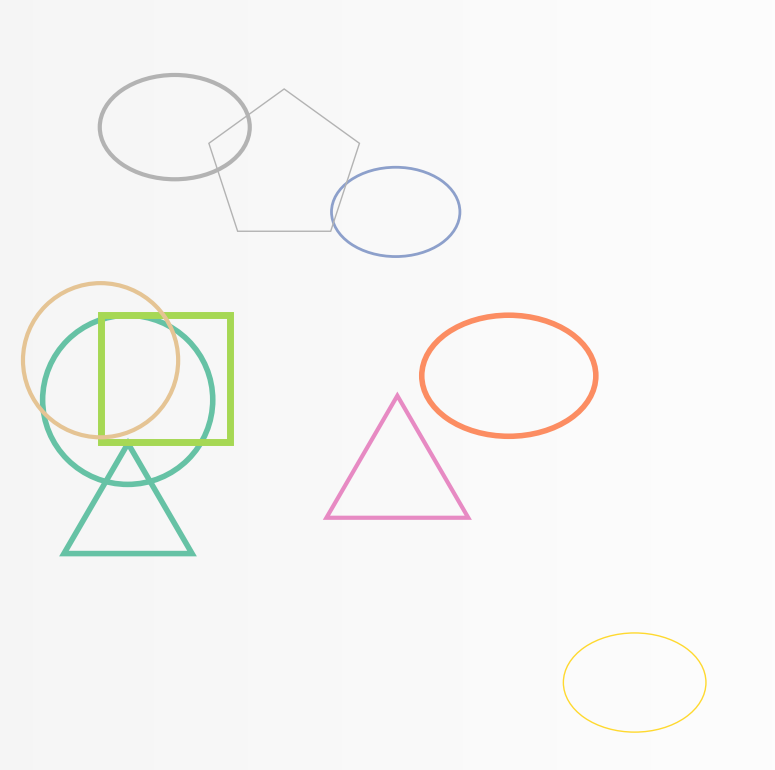[{"shape": "triangle", "thickness": 2, "radius": 0.48, "center": [0.165, 0.329]}, {"shape": "circle", "thickness": 2, "radius": 0.55, "center": [0.165, 0.481]}, {"shape": "oval", "thickness": 2, "radius": 0.56, "center": [0.657, 0.512]}, {"shape": "oval", "thickness": 1, "radius": 0.41, "center": [0.511, 0.725]}, {"shape": "triangle", "thickness": 1.5, "radius": 0.53, "center": [0.513, 0.38]}, {"shape": "square", "thickness": 2.5, "radius": 0.42, "center": [0.213, 0.508]}, {"shape": "oval", "thickness": 0.5, "radius": 0.46, "center": [0.819, 0.114]}, {"shape": "circle", "thickness": 1.5, "radius": 0.5, "center": [0.13, 0.532]}, {"shape": "pentagon", "thickness": 0.5, "radius": 0.51, "center": [0.367, 0.782]}, {"shape": "oval", "thickness": 1.5, "radius": 0.48, "center": [0.225, 0.835]}]